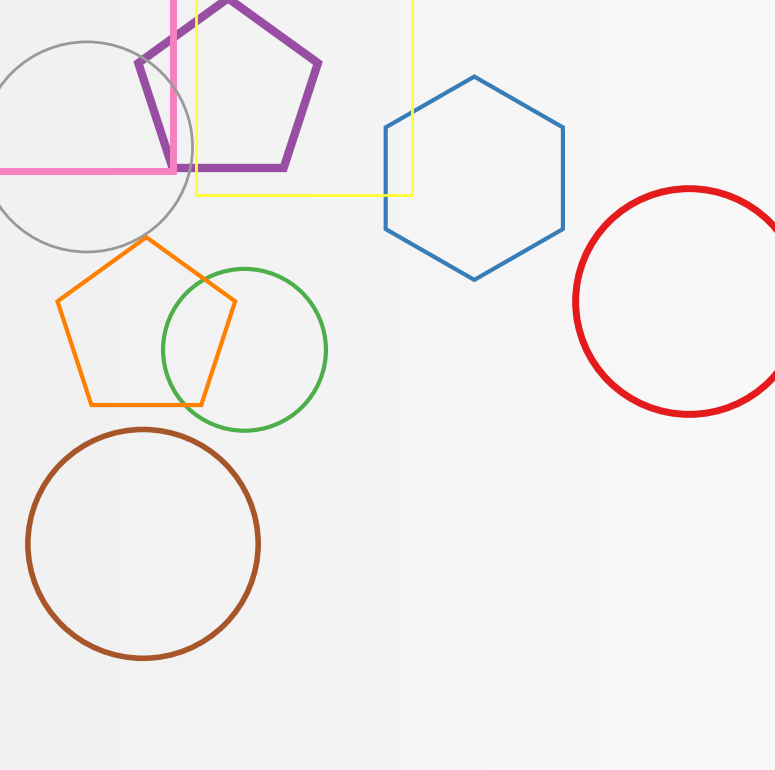[{"shape": "circle", "thickness": 2.5, "radius": 0.73, "center": [0.889, 0.608]}, {"shape": "hexagon", "thickness": 1.5, "radius": 0.66, "center": [0.612, 0.769]}, {"shape": "circle", "thickness": 1.5, "radius": 0.53, "center": [0.315, 0.546]}, {"shape": "pentagon", "thickness": 3, "radius": 0.61, "center": [0.294, 0.88]}, {"shape": "pentagon", "thickness": 1.5, "radius": 0.6, "center": [0.189, 0.571]}, {"shape": "square", "thickness": 1, "radius": 0.7, "center": [0.392, 0.887]}, {"shape": "circle", "thickness": 2, "radius": 0.74, "center": [0.185, 0.294]}, {"shape": "square", "thickness": 2.5, "radius": 0.6, "center": [0.102, 0.899]}, {"shape": "circle", "thickness": 1, "radius": 0.68, "center": [0.112, 0.809]}]